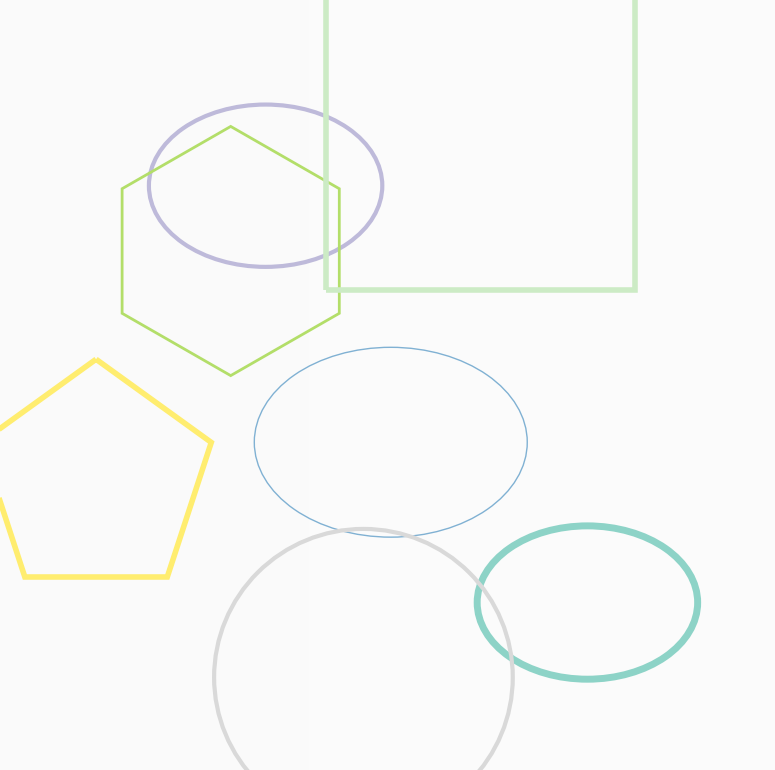[{"shape": "oval", "thickness": 2.5, "radius": 0.71, "center": [0.758, 0.217]}, {"shape": "oval", "thickness": 1.5, "radius": 0.75, "center": [0.343, 0.759]}, {"shape": "oval", "thickness": 0.5, "radius": 0.88, "center": [0.504, 0.426]}, {"shape": "hexagon", "thickness": 1, "radius": 0.81, "center": [0.298, 0.674]}, {"shape": "circle", "thickness": 1.5, "radius": 0.96, "center": [0.469, 0.12]}, {"shape": "square", "thickness": 2, "radius": 1.0, "center": [0.62, 0.823]}, {"shape": "pentagon", "thickness": 2, "radius": 0.78, "center": [0.124, 0.377]}]